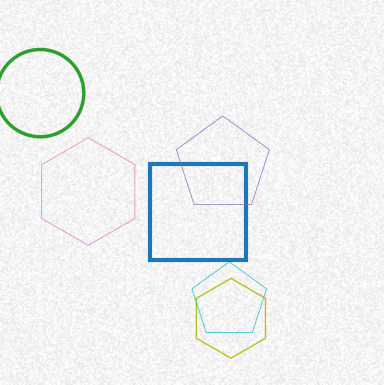[{"shape": "square", "thickness": 3, "radius": 0.62, "center": [0.515, 0.449]}, {"shape": "circle", "thickness": 2.5, "radius": 0.57, "center": [0.104, 0.758]}, {"shape": "pentagon", "thickness": 0.5, "radius": 0.64, "center": [0.579, 0.572]}, {"shape": "hexagon", "thickness": 0.5, "radius": 0.7, "center": [0.229, 0.503]}, {"shape": "hexagon", "thickness": 1, "radius": 0.52, "center": [0.6, 0.173]}, {"shape": "pentagon", "thickness": 0.5, "radius": 0.51, "center": [0.595, 0.218]}]